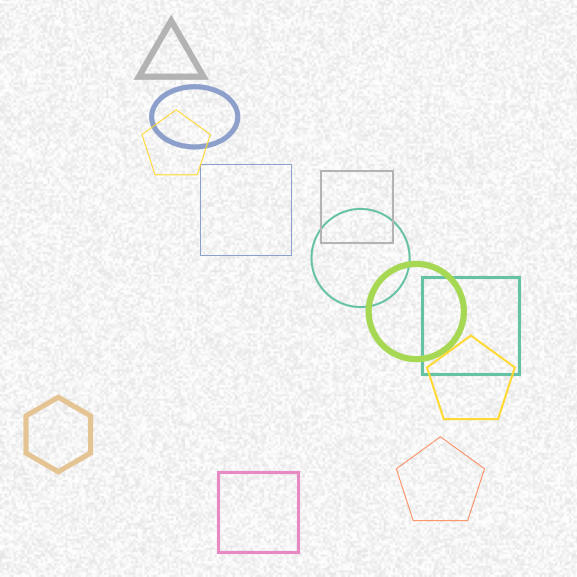[{"shape": "circle", "thickness": 1, "radius": 0.42, "center": [0.624, 0.552]}, {"shape": "square", "thickness": 1.5, "radius": 0.42, "center": [0.815, 0.436]}, {"shape": "pentagon", "thickness": 0.5, "radius": 0.4, "center": [0.763, 0.163]}, {"shape": "square", "thickness": 0.5, "radius": 0.39, "center": [0.425, 0.636]}, {"shape": "oval", "thickness": 2.5, "radius": 0.37, "center": [0.337, 0.797]}, {"shape": "square", "thickness": 1.5, "radius": 0.35, "center": [0.447, 0.113]}, {"shape": "circle", "thickness": 3, "radius": 0.41, "center": [0.721, 0.46]}, {"shape": "pentagon", "thickness": 0.5, "radius": 0.31, "center": [0.305, 0.747]}, {"shape": "pentagon", "thickness": 1, "radius": 0.4, "center": [0.815, 0.338]}, {"shape": "hexagon", "thickness": 2.5, "radius": 0.32, "center": [0.101, 0.247]}, {"shape": "triangle", "thickness": 3, "radius": 0.32, "center": [0.296, 0.899]}, {"shape": "square", "thickness": 1, "radius": 0.31, "center": [0.618, 0.641]}]